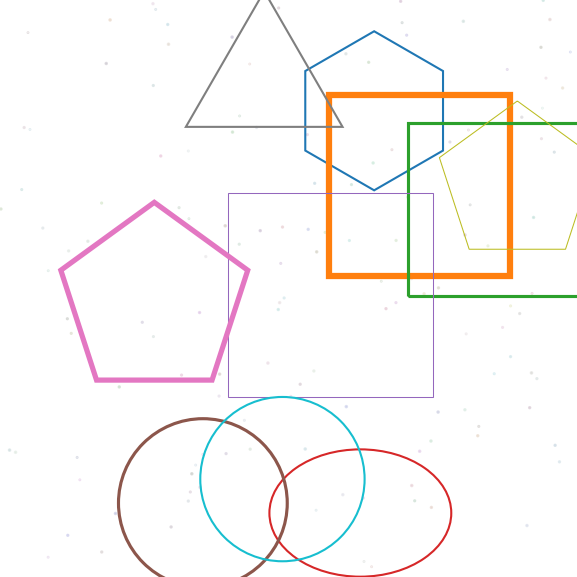[{"shape": "hexagon", "thickness": 1, "radius": 0.69, "center": [0.648, 0.807]}, {"shape": "square", "thickness": 3, "radius": 0.78, "center": [0.726, 0.678]}, {"shape": "square", "thickness": 1.5, "radius": 0.75, "center": [0.857, 0.636]}, {"shape": "oval", "thickness": 1, "radius": 0.79, "center": [0.624, 0.111]}, {"shape": "square", "thickness": 0.5, "radius": 0.89, "center": [0.572, 0.488]}, {"shape": "circle", "thickness": 1.5, "radius": 0.73, "center": [0.351, 0.128]}, {"shape": "pentagon", "thickness": 2.5, "radius": 0.85, "center": [0.267, 0.479]}, {"shape": "triangle", "thickness": 1, "radius": 0.78, "center": [0.457, 0.858]}, {"shape": "pentagon", "thickness": 0.5, "radius": 0.71, "center": [0.896, 0.682]}, {"shape": "circle", "thickness": 1, "radius": 0.71, "center": [0.489, 0.17]}]